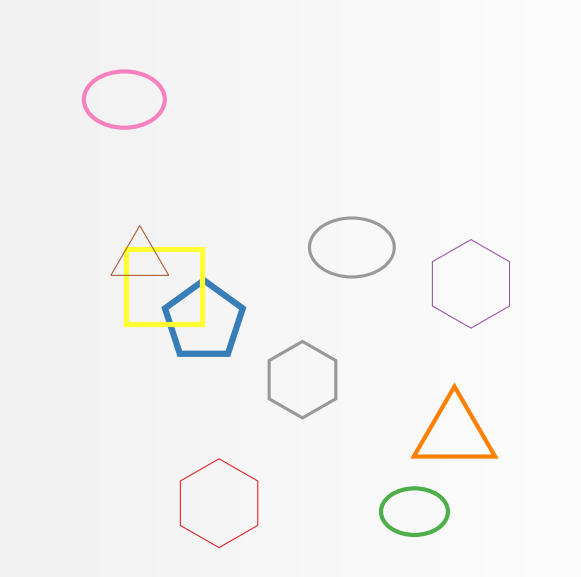[{"shape": "hexagon", "thickness": 0.5, "radius": 0.38, "center": [0.377, 0.128]}, {"shape": "pentagon", "thickness": 3, "radius": 0.35, "center": [0.351, 0.443]}, {"shape": "oval", "thickness": 2, "radius": 0.29, "center": [0.713, 0.113]}, {"shape": "hexagon", "thickness": 0.5, "radius": 0.38, "center": [0.81, 0.508]}, {"shape": "triangle", "thickness": 2, "radius": 0.4, "center": [0.782, 0.249]}, {"shape": "square", "thickness": 2.5, "radius": 0.33, "center": [0.283, 0.503]}, {"shape": "triangle", "thickness": 0.5, "radius": 0.29, "center": [0.241, 0.551]}, {"shape": "oval", "thickness": 2, "radius": 0.35, "center": [0.214, 0.827]}, {"shape": "oval", "thickness": 1.5, "radius": 0.36, "center": [0.605, 0.571]}, {"shape": "hexagon", "thickness": 1.5, "radius": 0.33, "center": [0.52, 0.342]}]